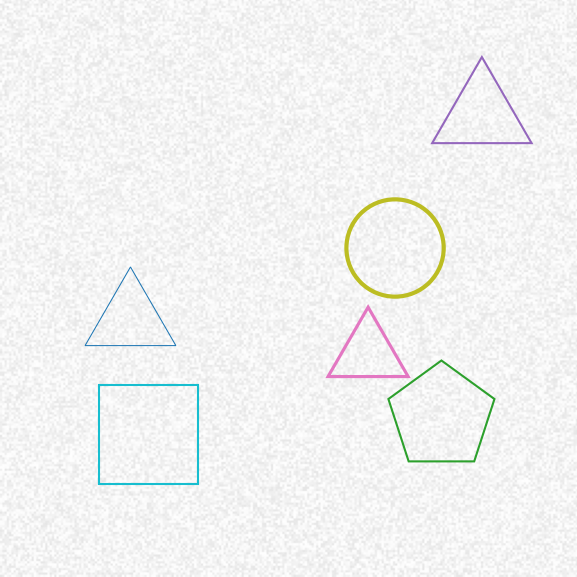[{"shape": "triangle", "thickness": 0.5, "radius": 0.45, "center": [0.226, 0.446]}, {"shape": "pentagon", "thickness": 1, "radius": 0.48, "center": [0.764, 0.278]}, {"shape": "triangle", "thickness": 1, "radius": 0.5, "center": [0.834, 0.801]}, {"shape": "triangle", "thickness": 1.5, "radius": 0.4, "center": [0.637, 0.387]}, {"shape": "circle", "thickness": 2, "radius": 0.42, "center": [0.684, 0.57]}, {"shape": "square", "thickness": 1, "radius": 0.43, "center": [0.258, 0.247]}]